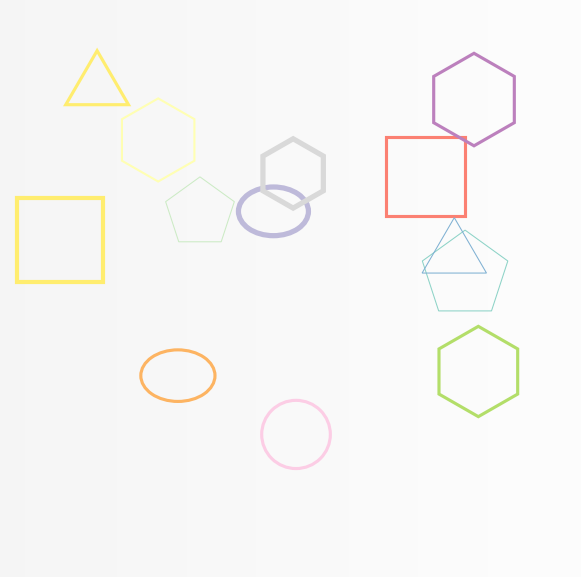[{"shape": "pentagon", "thickness": 0.5, "radius": 0.39, "center": [0.8, 0.523]}, {"shape": "hexagon", "thickness": 1, "radius": 0.36, "center": [0.272, 0.757]}, {"shape": "oval", "thickness": 2.5, "radius": 0.3, "center": [0.47, 0.633]}, {"shape": "square", "thickness": 1.5, "radius": 0.34, "center": [0.732, 0.693]}, {"shape": "triangle", "thickness": 0.5, "radius": 0.32, "center": [0.782, 0.558]}, {"shape": "oval", "thickness": 1.5, "radius": 0.32, "center": [0.306, 0.349]}, {"shape": "hexagon", "thickness": 1.5, "radius": 0.39, "center": [0.823, 0.356]}, {"shape": "circle", "thickness": 1.5, "radius": 0.3, "center": [0.509, 0.247]}, {"shape": "hexagon", "thickness": 2.5, "radius": 0.3, "center": [0.504, 0.699]}, {"shape": "hexagon", "thickness": 1.5, "radius": 0.4, "center": [0.816, 0.827]}, {"shape": "pentagon", "thickness": 0.5, "radius": 0.31, "center": [0.344, 0.631]}, {"shape": "square", "thickness": 2, "radius": 0.37, "center": [0.103, 0.583]}, {"shape": "triangle", "thickness": 1.5, "radius": 0.31, "center": [0.167, 0.849]}]